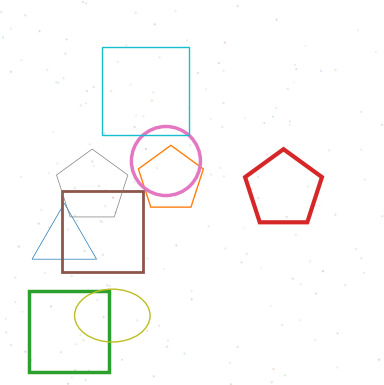[{"shape": "triangle", "thickness": 0.5, "radius": 0.48, "center": [0.167, 0.375]}, {"shape": "pentagon", "thickness": 1, "radius": 0.44, "center": [0.444, 0.534]}, {"shape": "square", "thickness": 2.5, "radius": 0.52, "center": [0.179, 0.139]}, {"shape": "pentagon", "thickness": 3, "radius": 0.52, "center": [0.736, 0.508]}, {"shape": "square", "thickness": 2, "radius": 0.52, "center": [0.266, 0.398]}, {"shape": "circle", "thickness": 2.5, "radius": 0.45, "center": [0.431, 0.582]}, {"shape": "pentagon", "thickness": 0.5, "radius": 0.49, "center": [0.239, 0.515]}, {"shape": "oval", "thickness": 1, "radius": 0.49, "center": [0.292, 0.18]}, {"shape": "square", "thickness": 1, "radius": 0.57, "center": [0.378, 0.764]}]